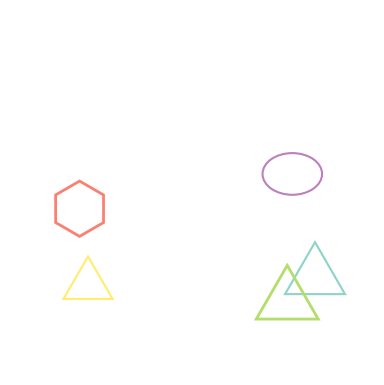[{"shape": "triangle", "thickness": 1.5, "radius": 0.45, "center": [0.818, 0.281]}, {"shape": "hexagon", "thickness": 2, "radius": 0.36, "center": [0.207, 0.458]}, {"shape": "triangle", "thickness": 2, "radius": 0.46, "center": [0.746, 0.218]}, {"shape": "oval", "thickness": 1.5, "radius": 0.39, "center": [0.759, 0.548]}, {"shape": "triangle", "thickness": 1.5, "radius": 0.37, "center": [0.229, 0.26]}]